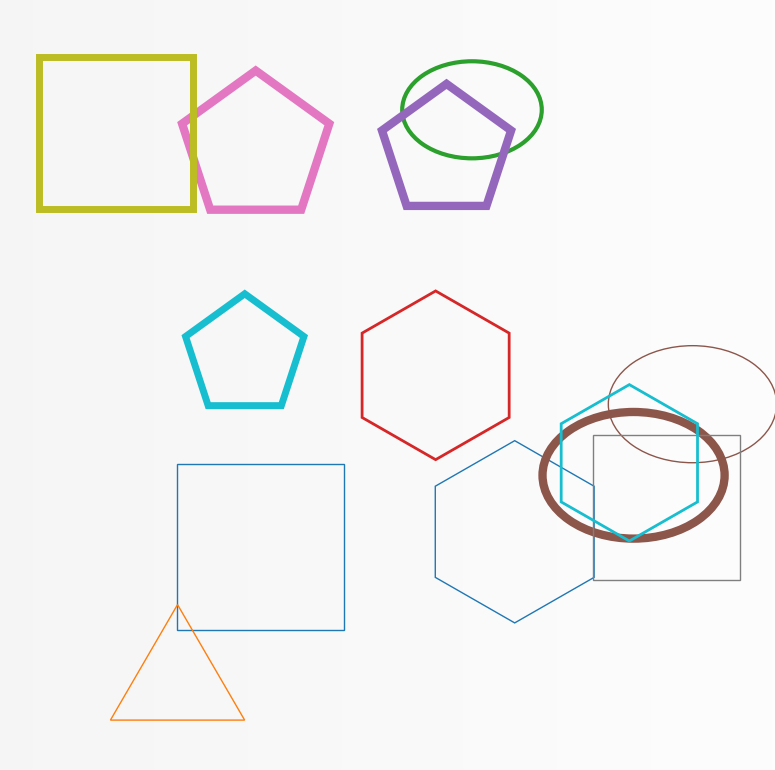[{"shape": "square", "thickness": 0.5, "radius": 0.54, "center": [0.337, 0.29]}, {"shape": "hexagon", "thickness": 0.5, "radius": 0.59, "center": [0.664, 0.309]}, {"shape": "triangle", "thickness": 0.5, "radius": 0.5, "center": [0.229, 0.115]}, {"shape": "oval", "thickness": 1.5, "radius": 0.45, "center": [0.609, 0.857]}, {"shape": "hexagon", "thickness": 1, "radius": 0.55, "center": [0.562, 0.513]}, {"shape": "pentagon", "thickness": 3, "radius": 0.44, "center": [0.576, 0.803]}, {"shape": "oval", "thickness": 3, "radius": 0.59, "center": [0.818, 0.383]}, {"shape": "oval", "thickness": 0.5, "radius": 0.54, "center": [0.894, 0.475]}, {"shape": "pentagon", "thickness": 3, "radius": 0.5, "center": [0.33, 0.808]}, {"shape": "square", "thickness": 0.5, "radius": 0.47, "center": [0.86, 0.341]}, {"shape": "square", "thickness": 2.5, "radius": 0.49, "center": [0.15, 0.827]}, {"shape": "hexagon", "thickness": 1, "radius": 0.51, "center": [0.812, 0.399]}, {"shape": "pentagon", "thickness": 2.5, "radius": 0.4, "center": [0.316, 0.538]}]